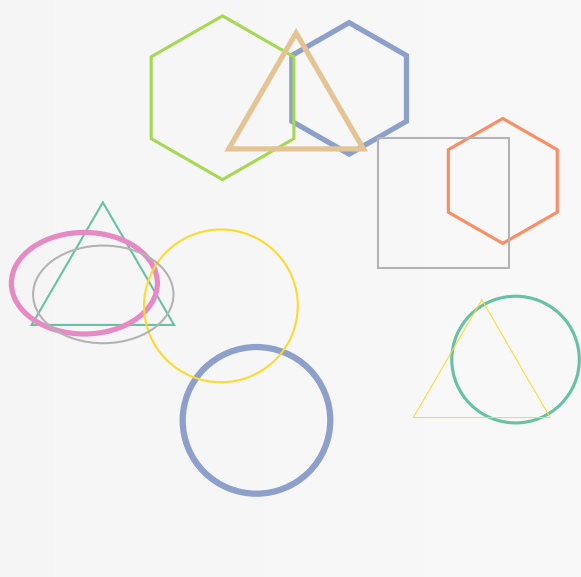[{"shape": "circle", "thickness": 1.5, "radius": 0.55, "center": [0.887, 0.377]}, {"shape": "triangle", "thickness": 1, "radius": 0.71, "center": [0.177, 0.507]}, {"shape": "hexagon", "thickness": 1.5, "radius": 0.54, "center": [0.865, 0.686]}, {"shape": "hexagon", "thickness": 2.5, "radius": 0.57, "center": [0.601, 0.846]}, {"shape": "circle", "thickness": 3, "radius": 0.63, "center": [0.441, 0.271]}, {"shape": "oval", "thickness": 2.5, "radius": 0.63, "center": [0.145, 0.509]}, {"shape": "hexagon", "thickness": 1.5, "radius": 0.71, "center": [0.383, 0.83]}, {"shape": "triangle", "thickness": 0.5, "radius": 0.68, "center": [0.829, 0.344]}, {"shape": "circle", "thickness": 1, "radius": 0.66, "center": [0.38, 0.469]}, {"shape": "triangle", "thickness": 2.5, "radius": 0.67, "center": [0.509, 0.808]}, {"shape": "oval", "thickness": 1, "radius": 0.6, "center": [0.178, 0.489]}, {"shape": "square", "thickness": 1, "radius": 0.56, "center": [0.764, 0.648]}]